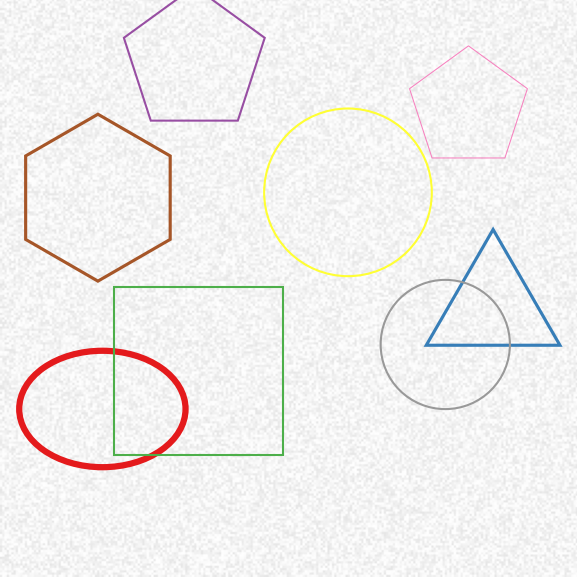[{"shape": "oval", "thickness": 3, "radius": 0.72, "center": [0.177, 0.291]}, {"shape": "triangle", "thickness": 1.5, "radius": 0.67, "center": [0.854, 0.468]}, {"shape": "square", "thickness": 1, "radius": 0.73, "center": [0.344, 0.357]}, {"shape": "pentagon", "thickness": 1, "radius": 0.64, "center": [0.336, 0.894]}, {"shape": "circle", "thickness": 1, "radius": 0.73, "center": [0.603, 0.666]}, {"shape": "hexagon", "thickness": 1.5, "radius": 0.72, "center": [0.17, 0.657]}, {"shape": "pentagon", "thickness": 0.5, "radius": 0.54, "center": [0.811, 0.812]}, {"shape": "circle", "thickness": 1, "radius": 0.56, "center": [0.771, 0.403]}]